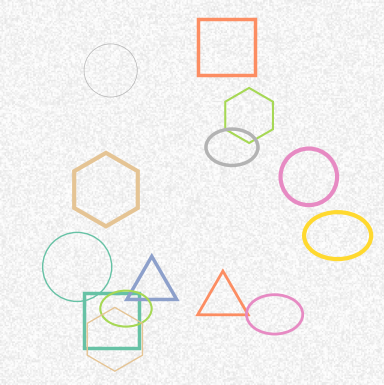[{"shape": "circle", "thickness": 1, "radius": 0.45, "center": [0.2, 0.307]}, {"shape": "square", "thickness": 2.5, "radius": 0.36, "center": [0.289, 0.167]}, {"shape": "square", "thickness": 2.5, "radius": 0.37, "center": [0.589, 0.878]}, {"shape": "triangle", "thickness": 2, "radius": 0.38, "center": [0.579, 0.22]}, {"shape": "triangle", "thickness": 2.5, "radius": 0.37, "center": [0.394, 0.259]}, {"shape": "circle", "thickness": 3, "radius": 0.37, "center": [0.802, 0.541]}, {"shape": "oval", "thickness": 2, "radius": 0.37, "center": [0.713, 0.183]}, {"shape": "oval", "thickness": 1.5, "radius": 0.33, "center": [0.327, 0.198]}, {"shape": "hexagon", "thickness": 1.5, "radius": 0.36, "center": [0.647, 0.7]}, {"shape": "oval", "thickness": 3, "radius": 0.44, "center": [0.877, 0.388]}, {"shape": "hexagon", "thickness": 3, "radius": 0.48, "center": [0.275, 0.508]}, {"shape": "hexagon", "thickness": 1, "radius": 0.41, "center": [0.298, 0.119]}, {"shape": "circle", "thickness": 0.5, "radius": 0.35, "center": [0.287, 0.817]}, {"shape": "oval", "thickness": 2.5, "radius": 0.34, "center": [0.602, 0.617]}]